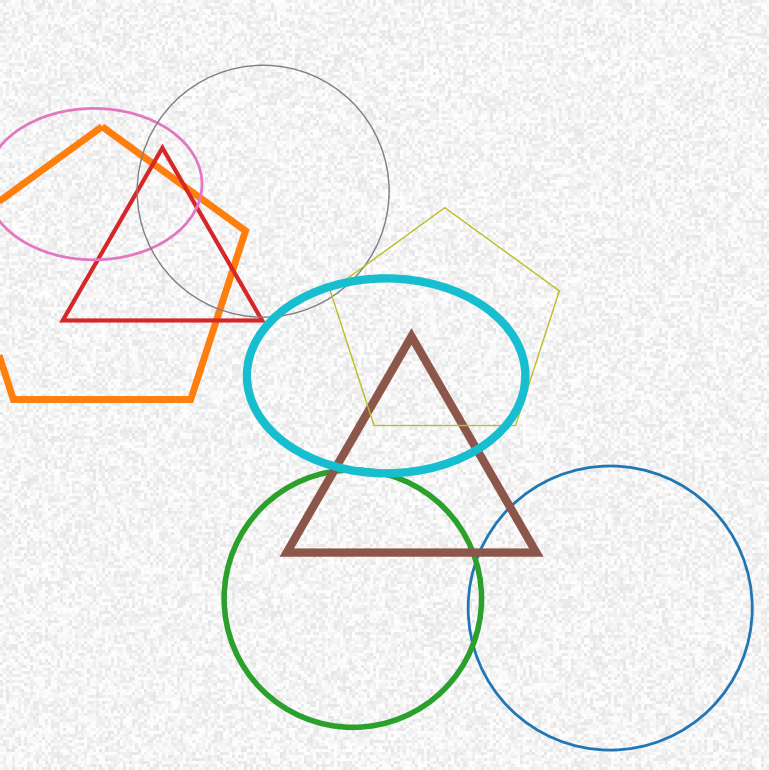[{"shape": "circle", "thickness": 1, "radius": 0.92, "center": [0.792, 0.21]}, {"shape": "pentagon", "thickness": 2.5, "radius": 0.98, "center": [0.133, 0.64]}, {"shape": "circle", "thickness": 2, "radius": 0.84, "center": [0.458, 0.223]}, {"shape": "triangle", "thickness": 1.5, "radius": 0.75, "center": [0.211, 0.659]}, {"shape": "triangle", "thickness": 3, "radius": 0.94, "center": [0.534, 0.376]}, {"shape": "oval", "thickness": 1, "radius": 0.7, "center": [0.122, 0.761]}, {"shape": "circle", "thickness": 0.5, "radius": 0.82, "center": [0.342, 0.752]}, {"shape": "pentagon", "thickness": 0.5, "radius": 0.78, "center": [0.578, 0.574]}, {"shape": "oval", "thickness": 3, "radius": 0.9, "center": [0.501, 0.512]}]